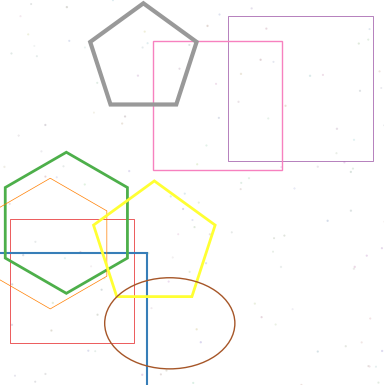[{"shape": "square", "thickness": 0.5, "radius": 0.81, "center": [0.187, 0.269]}, {"shape": "square", "thickness": 1.5, "radius": 1.0, "center": [0.182, 0.145]}, {"shape": "hexagon", "thickness": 2, "radius": 0.92, "center": [0.172, 0.421]}, {"shape": "square", "thickness": 0.5, "radius": 0.94, "center": [0.781, 0.77]}, {"shape": "hexagon", "thickness": 0.5, "radius": 0.85, "center": [0.131, 0.367]}, {"shape": "pentagon", "thickness": 2, "radius": 0.83, "center": [0.401, 0.364]}, {"shape": "oval", "thickness": 1, "radius": 0.85, "center": [0.441, 0.16]}, {"shape": "square", "thickness": 1, "radius": 0.84, "center": [0.565, 0.726]}, {"shape": "pentagon", "thickness": 3, "radius": 0.73, "center": [0.372, 0.846]}]